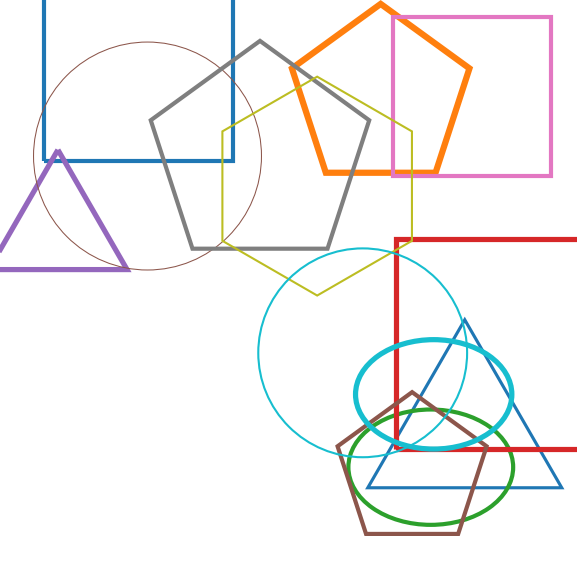[{"shape": "square", "thickness": 2, "radius": 0.82, "center": [0.239, 0.883]}, {"shape": "triangle", "thickness": 1.5, "radius": 0.97, "center": [0.805, 0.251]}, {"shape": "pentagon", "thickness": 3, "radius": 0.81, "center": [0.659, 0.831]}, {"shape": "oval", "thickness": 2, "radius": 0.71, "center": [0.746, 0.19]}, {"shape": "square", "thickness": 2.5, "radius": 0.91, "center": [0.868, 0.403]}, {"shape": "triangle", "thickness": 2.5, "radius": 0.69, "center": [0.1, 0.601]}, {"shape": "pentagon", "thickness": 2, "radius": 0.68, "center": [0.714, 0.184]}, {"shape": "circle", "thickness": 0.5, "radius": 0.99, "center": [0.255, 0.729]}, {"shape": "square", "thickness": 2, "radius": 0.69, "center": [0.818, 0.832]}, {"shape": "pentagon", "thickness": 2, "radius": 0.99, "center": [0.45, 0.729]}, {"shape": "hexagon", "thickness": 1, "radius": 0.95, "center": [0.549, 0.677]}, {"shape": "circle", "thickness": 1, "radius": 0.9, "center": [0.628, 0.388]}, {"shape": "oval", "thickness": 2.5, "radius": 0.68, "center": [0.751, 0.316]}]